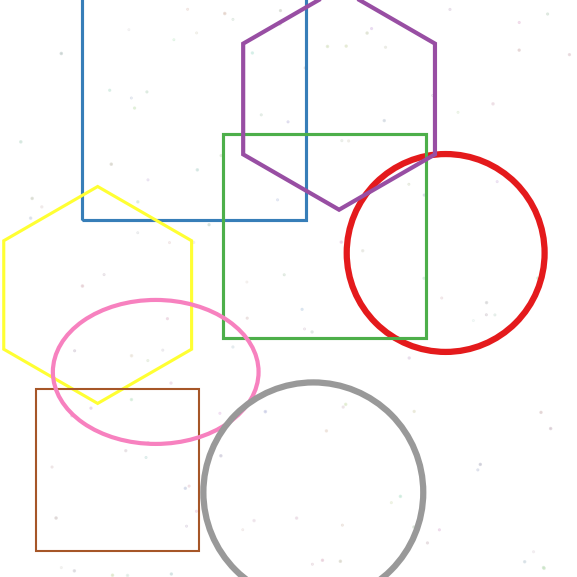[{"shape": "circle", "thickness": 3, "radius": 0.86, "center": [0.772, 0.561]}, {"shape": "square", "thickness": 1.5, "radius": 0.97, "center": [0.335, 0.812]}, {"shape": "square", "thickness": 1.5, "radius": 0.88, "center": [0.562, 0.591]}, {"shape": "hexagon", "thickness": 2, "radius": 0.96, "center": [0.587, 0.828]}, {"shape": "hexagon", "thickness": 1.5, "radius": 0.94, "center": [0.169, 0.488]}, {"shape": "square", "thickness": 1, "radius": 0.7, "center": [0.203, 0.185]}, {"shape": "oval", "thickness": 2, "radius": 0.89, "center": [0.27, 0.355]}, {"shape": "circle", "thickness": 3, "radius": 0.95, "center": [0.543, 0.147]}]